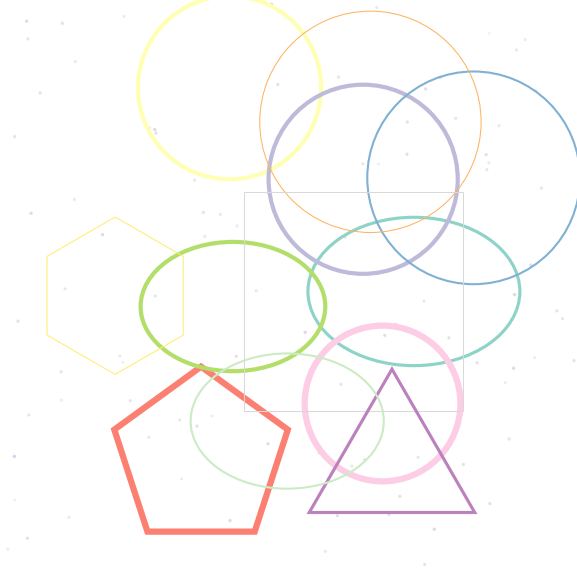[{"shape": "oval", "thickness": 1.5, "radius": 0.92, "center": [0.717, 0.494]}, {"shape": "circle", "thickness": 2, "radius": 0.79, "center": [0.397, 0.847]}, {"shape": "circle", "thickness": 2, "radius": 0.82, "center": [0.629, 0.689]}, {"shape": "pentagon", "thickness": 3, "radius": 0.79, "center": [0.348, 0.206]}, {"shape": "circle", "thickness": 1, "radius": 0.92, "center": [0.82, 0.691]}, {"shape": "circle", "thickness": 0.5, "radius": 0.96, "center": [0.641, 0.788]}, {"shape": "oval", "thickness": 2, "radius": 0.8, "center": [0.403, 0.468]}, {"shape": "circle", "thickness": 3, "radius": 0.67, "center": [0.662, 0.3]}, {"shape": "square", "thickness": 0.5, "radius": 0.95, "center": [0.612, 0.477]}, {"shape": "triangle", "thickness": 1.5, "radius": 0.83, "center": [0.679, 0.194]}, {"shape": "oval", "thickness": 1, "radius": 0.84, "center": [0.497, 0.27]}, {"shape": "hexagon", "thickness": 0.5, "radius": 0.68, "center": [0.199, 0.487]}]